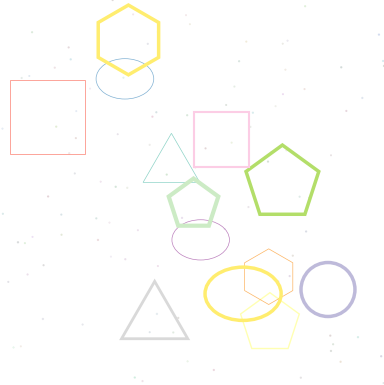[{"shape": "triangle", "thickness": 0.5, "radius": 0.42, "center": [0.445, 0.569]}, {"shape": "pentagon", "thickness": 1, "radius": 0.4, "center": [0.701, 0.16]}, {"shape": "circle", "thickness": 2.5, "radius": 0.35, "center": [0.852, 0.248]}, {"shape": "square", "thickness": 0.5, "radius": 0.48, "center": [0.124, 0.696]}, {"shape": "oval", "thickness": 0.5, "radius": 0.37, "center": [0.324, 0.795]}, {"shape": "hexagon", "thickness": 0.5, "radius": 0.36, "center": [0.698, 0.281]}, {"shape": "pentagon", "thickness": 2.5, "radius": 0.5, "center": [0.733, 0.524]}, {"shape": "square", "thickness": 1.5, "radius": 0.36, "center": [0.575, 0.638]}, {"shape": "triangle", "thickness": 2, "radius": 0.5, "center": [0.402, 0.17]}, {"shape": "oval", "thickness": 0.5, "radius": 0.37, "center": [0.521, 0.377]}, {"shape": "pentagon", "thickness": 3, "radius": 0.34, "center": [0.503, 0.469]}, {"shape": "hexagon", "thickness": 2.5, "radius": 0.45, "center": [0.334, 0.896]}, {"shape": "oval", "thickness": 2.5, "radius": 0.49, "center": [0.631, 0.237]}]